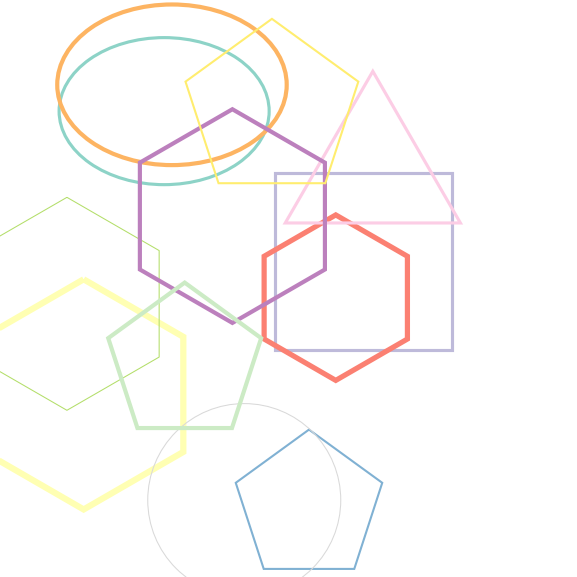[{"shape": "oval", "thickness": 1.5, "radius": 0.91, "center": [0.284, 0.807]}, {"shape": "hexagon", "thickness": 3, "radius": 1.0, "center": [0.145, 0.316]}, {"shape": "square", "thickness": 1.5, "radius": 0.76, "center": [0.629, 0.546]}, {"shape": "hexagon", "thickness": 2.5, "radius": 0.72, "center": [0.581, 0.484]}, {"shape": "pentagon", "thickness": 1, "radius": 0.67, "center": [0.535, 0.122]}, {"shape": "oval", "thickness": 2, "radius": 0.99, "center": [0.298, 0.852]}, {"shape": "hexagon", "thickness": 0.5, "radius": 0.92, "center": [0.116, 0.473]}, {"shape": "triangle", "thickness": 1.5, "radius": 0.88, "center": [0.646, 0.701]}, {"shape": "circle", "thickness": 0.5, "radius": 0.84, "center": [0.423, 0.133]}, {"shape": "hexagon", "thickness": 2, "radius": 0.92, "center": [0.402, 0.625]}, {"shape": "pentagon", "thickness": 2, "radius": 0.7, "center": [0.32, 0.371]}, {"shape": "pentagon", "thickness": 1, "radius": 0.79, "center": [0.471, 0.809]}]